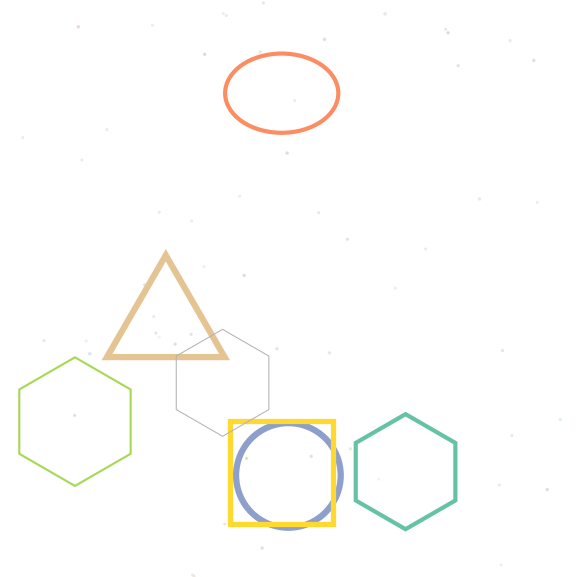[{"shape": "hexagon", "thickness": 2, "radius": 0.5, "center": [0.702, 0.182]}, {"shape": "oval", "thickness": 2, "radius": 0.49, "center": [0.488, 0.838]}, {"shape": "circle", "thickness": 3, "radius": 0.45, "center": [0.499, 0.176]}, {"shape": "hexagon", "thickness": 1, "radius": 0.56, "center": [0.13, 0.269]}, {"shape": "square", "thickness": 2.5, "radius": 0.44, "center": [0.487, 0.181]}, {"shape": "triangle", "thickness": 3, "radius": 0.59, "center": [0.287, 0.44]}, {"shape": "hexagon", "thickness": 0.5, "radius": 0.46, "center": [0.385, 0.336]}]